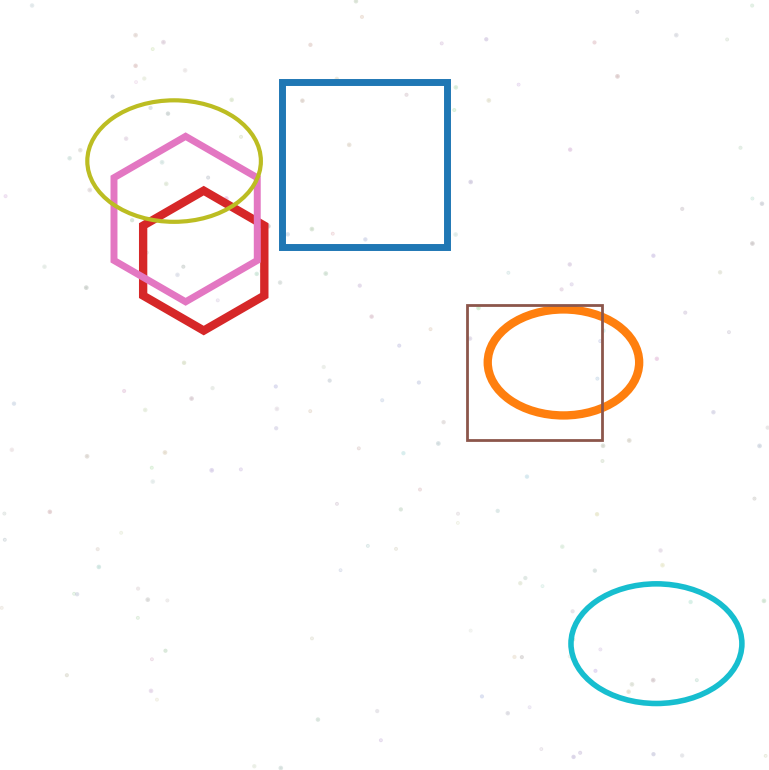[{"shape": "square", "thickness": 2.5, "radius": 0.54, "center": [0.473, 0.786]}, {"shape": "oval", "thickness": 3, "radius": 0.49, "center": [0.732, 0.529]}, {"shape": "hexagon", "thickness": 3, "radius": 0.45, "center": [0.265, 0.662]}, {"shape": "square", "thickness": 1, "radius": 0.44, "center": [0.694, 0.517]}, {"shape": "hexagon", "thickness": 2.5, "radius": 0.54, "center": [0.241, 0.715]}, {"shape": "oval", "thickness": 1.5, "radius": 0.56, "center": [0.226, 0.791]}, {"shape": "oval", "thickness": 2, "radius": 0.55, "center": [0.853, 0.164]}]